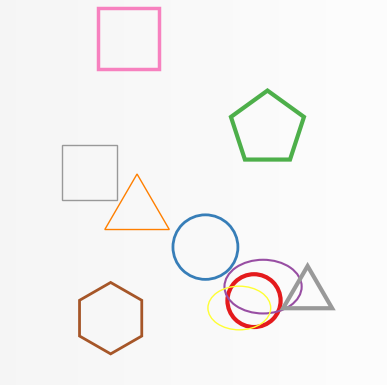[{"shape": "circle", "thickness": 3, "radius": 0.34, "center": [0.656, 0.219]}, {"shape": "circle", "thickness": 2, "radius": 0.42, "center": [0.53, 0.358]}, {"shape": "pentagon", "thickness": 3, "radius": 0.5, "center": [0.69, 0.666]}, {"shape": "oval", "thickness": 1.5, "radius": 0.5, "center": [0.679, 0.256]}, {"shape": "triangle", "thickness": 1, "radius": 0.48, "center": [0.354, 0.452]}, {"shape": "oval", "thickness": 1, "radius": 0.4, "center": [0.618, 0.2]}, {"shape": "hexagon", "thickness": 2, "radius": 0.46, "center": [0.286, 0.174]}, {"shape": "square", "thickness": 2.5, "radius": 0.4, "center": [0.332, 0.899]}, {"shape": "triangle", "thickness": 3, "radius": 0.37, "center": [0.794, 0.236]}, {"shape": "square", "thickness": 1, "radius": 0.36, "center": [0.231, 0.551]}]